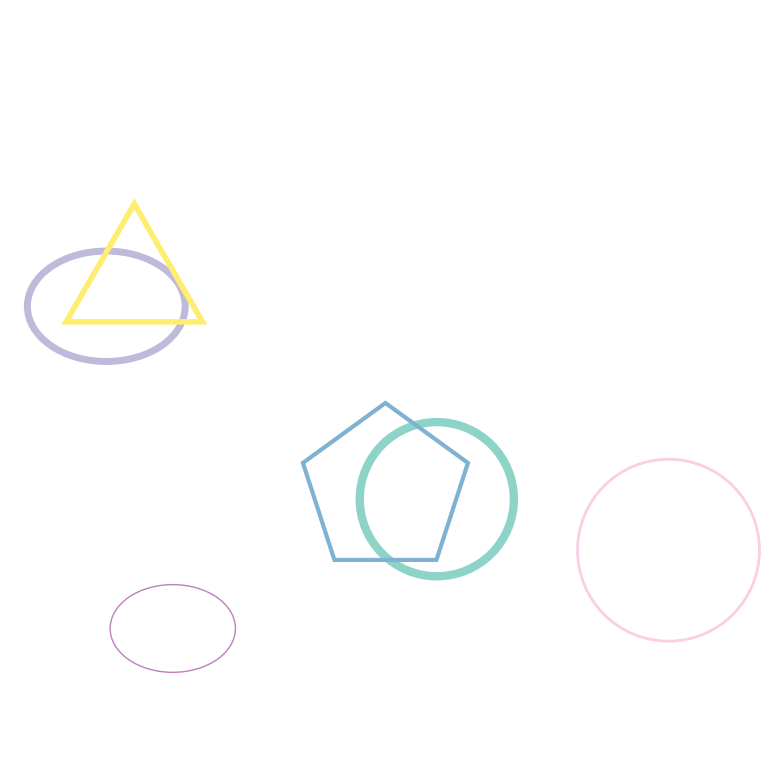[{"shape": "circle", "thickness": 3, "radius": 0.5, "center": [0.567, 0.352]}, {"shape": "oval", "thickness": 2.5, "radius": 0.51, "center": [0.138, 0.602]}, {"shape": "pentagon", "thickness": 1.5, "radius": 0.56, "center": [0.501, 0.364]}, {"shape": "circle", "thickness": 1, "radius": 0.59, "center": [0.868, 0.285]}, {"shape": "oval", "thickness": 0.5, "radius": 0.41, "center": [0.224, 0.184]}, {"shape": "triangle", "thickness": 2, "radius": 0.51, "center": [0.174, 0.633]}]